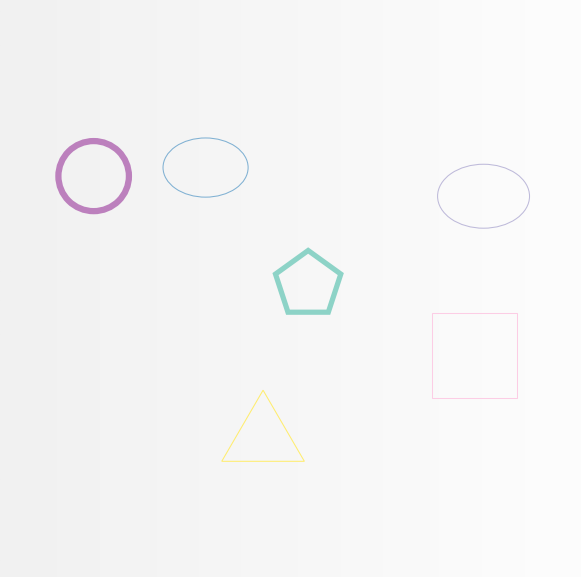[{"shape": "pentagon", "thickness": 2.5, "radius": 0.3, "center": [0.53, 0.506]}, {"shape": "oval", "thickness": 0.5, "radius": 0.4, "center": [0.832, 0.659]}, {"shape": "oval", "thickness": 0.5, "radius": 0.37, "center": [0.354, 0.709]}, {"shape": "square", "thickness": 0.5, "radius": 0.36, "center": [0.816, 0.384]}, {"shape": "circle", "thickness": 3, "radius": 0.3, "center": [0.161, 0.694]}, {"shape": "triangle", "thickness": 0.5, "radius": 0.41, "center": [0.453, 0.241]}]